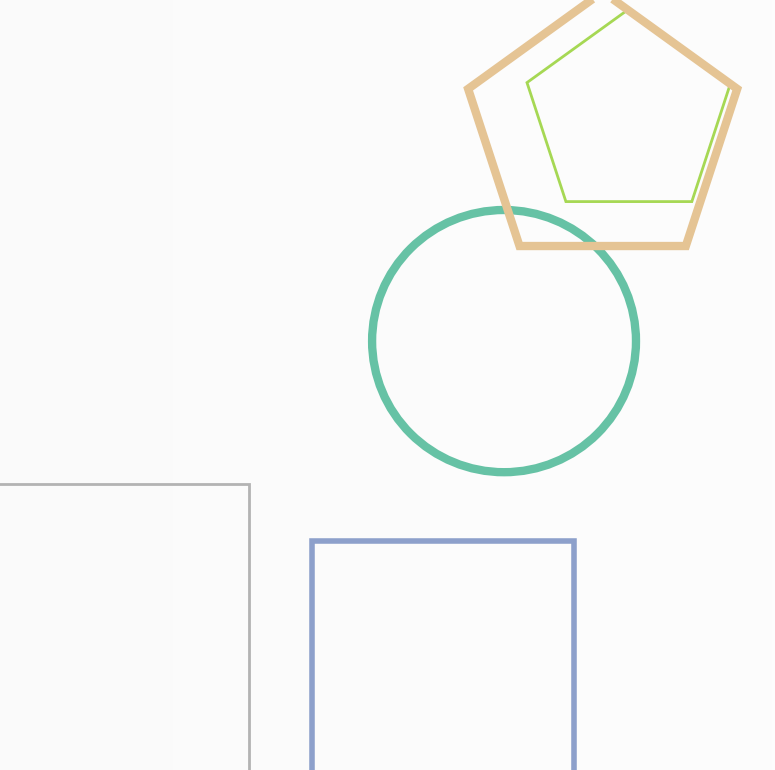[{"shape": "circle", "thickness": 3, "radius": 0.85, "center": [0.65, 0.557]}, {"shape": "square", "thickness": 2, "radius": 0.85, "center": [0.571, 0.129]}, {"shape": "pentagon", "thickness": 1, "radius": 0.69, "center": [0.811, 0.85]}, {"shape": "pentagon", "thickness": 3, "radius": 0.91, "center": [0.778, 0.828]}, {"shape": "square", "thickness": 1, "radius": 0.97, "center": [0.129, 0.178]}]